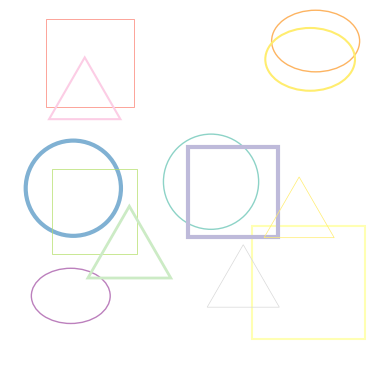[{"shape": "circle", "thickness": 1, "radius": 0.62, "center": [0.548, 0.528]}, {"shape": "square", "thickness": 1.5, "radius": 0.73, "center": [0.801, 0.267]}, {"shape": "square", "thickness": 3, "radius": 0.58, "center": [0.606, 0.501]}, {"shape": "square", "thickness": 0.5, "radius": 0.57, "center": [0.235, 0.835]}, {"shape": "circle", "thickness": 3, "radius": 0.62, "center": [0.19, 0.511]}, {"shape": "oval", "thickness": 1, "radius": 0.57, "center": [0.82, 0.893]}, {"shape": "square", "thickness": 0.5, "radius": 0.55, "center": [0.245, 0.451]}, {"shape": "triangle", "thickness": 1.5, "radius": 0.53, "center": [0.22, 0.744]}, {"shape": "triangle", "thickness": 0.5, "radius": 0.54, "center": [0.632, 0.256]}, {"shape": "oval", "thickness": 1, "radius": 0.51, "center": [0.184, 0.231]}, {"shape": "triangle", "thickness": 2, "radius": 0.62, "center": [0.336, 0.34]}, {"shape": "oval", "thickness": 1.5, "radius": 0.58, "center": [0.806, 0.846]}, {"shape": "triangle", "thickness": 0.5, "radius": 0.53, "center": [0.777, 0.435]}]